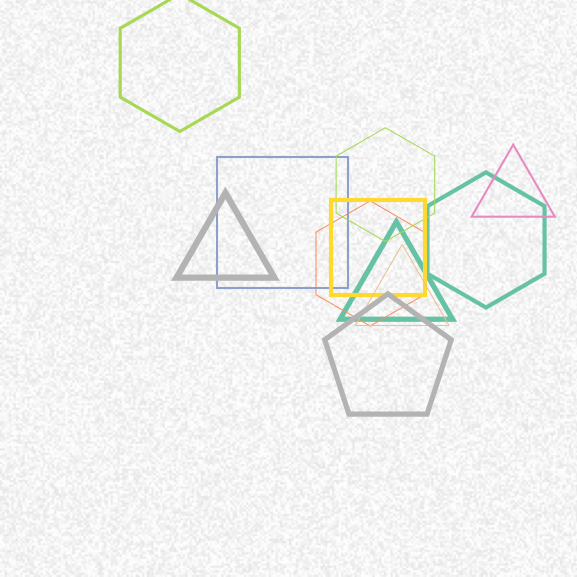[{"shape": "triangle", "thickness": 2.5, "radius": 0.56, "center": [0.686, 0.503]}, {"shape": "hexagon", "thickness": 2, "radius": 0.59, "center": [0.842, 0.584]}, {"shape": "hexagon", "thickness": 0.5, "radius": 0.54, "center": [0.641, 0.543]}, {"shape": "square", "thickness": 1, "radius": 0.56, "center": [0.489, 0.614]}, {"shape": "triangle", "thickness": 1, "radius": 0.42, "center": [0.889, 0.666]}, {"shape": "hexagon", "thickness": 0.5, "radius": 0.49, "center": [0.667, 0.679]}, {"shape": "hexagon", "thickness": 1.5, "radius": 0.6, "center": [0.311, 0.891]}, {"shape": "square", "thickness": 2, "radius": 0.41, "center": [0.655, 0.571]}, {"shape": "triangle", "thickness": 0.5, "radius": 0.47, "center": [0.696, 0.482]}, {"shape": "pentagon", "thickness": 2.5, "radius": 0.58, "center": [0.672, 0.375]}, {"shape": "triangle", "thickness": 3, "radius": 0.49, "center": [0.39, 0.567]}]